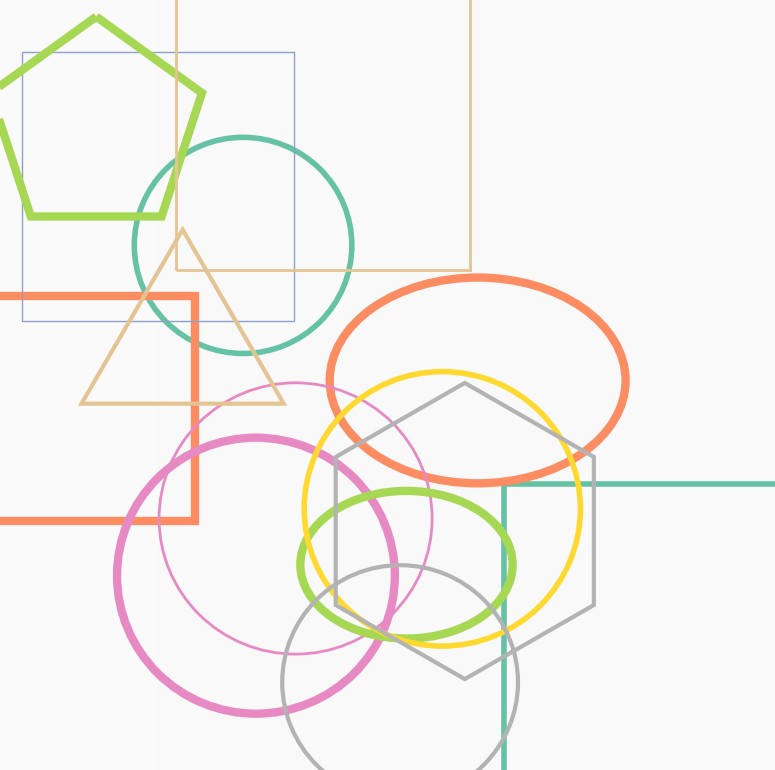[{"shape": "circle", "thickness": 2, "radius": 0.7, "center": [0.314, 0.681]}, {"shape": "square", "thickness": 2, "radius": 0.95, "center": [0.84, 0.181]}, {"shape": "oval", "thickness": 3, "radius": 0.95, "center": [0.616, 0.506]}, {"shape": "square", "thickness": 3, "radius": 0.73, "center": [0.106, 0.469]}, {"shape": "square", "thickness": 0.5, "radius": 0.87, "center": [0.204, 0.758]}, {"shape": "circle", "thickness": 3, "radius": 0.9, "center": [0.33, 0.252]}, {"shape": "circle", "thickness": 1, "radius": 0.88, "center": [0.381, 0.327]}, {"shape": "oval", "thickness": 3, "radius": 0.68, "center": [0.524, 0.267]}, {"shape": "pentagon", "thickness": 3, "radius": 0.72, "center": [0.124, 0.835]}, {"shape": "circle", "thickness": 2, "radius": 0.89, "center": [0.571, 0.339]}, {"shape": "triangle", "thickness": 1.5, "radius": 0.75, "center": [0.236, 0.551]}, {"shape": "square", "thickness": 1, "radius": 0.95, "center": [0.417, 0.839]}, {"shape": "circle", "thickness": 1.5, "radius": 0.76, "center": [0.516, 0.114]}, {"shape": "hexagon", "thickness": 1.5, "radius": 0.96, "center": [0.6, 0.31]}]